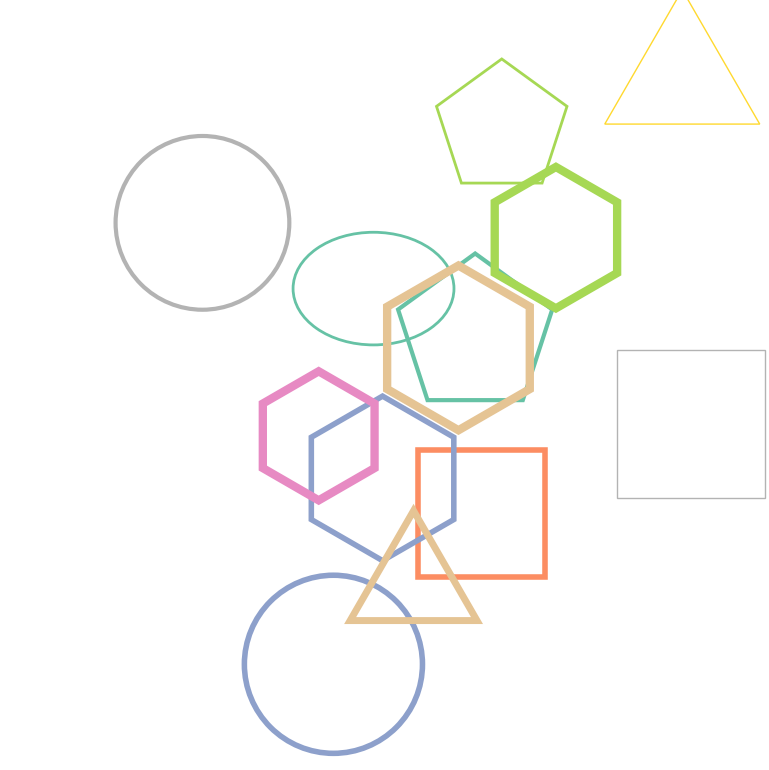[{"shape": "oval", "thickness": 1, "radius": 0.52, "center": [0.485, 0.625]}, {"shape": "pentagon", "thickness": 1.5, "radius": 0.53, "center": [0.617, 0.565]}, {"shape": "square", "thickness": 2, "radius": 0.41, "center": [0.625, 0.333]}, {"shape": "circle", "thickness": 2, "radius": 0.58, "center": [0.433, 0.137]}, {"shape": "hexagon", "thickness": 2, "radius": 0.53, "center": [0.497, 0.379]}, {"shape": "hexagon", "thickness": 3, "radius": 0.42, "center": [0.414, 0.434]}, {"shape": "hexagon", "thickness": 3, "radius": 0.46, "center": [0.722, 0.691]}, {"shape": "pentagon", "thickness": 1, "radius": 0.45, "center": [0.652, 0.834]}, {"shape": "triangle", "thickness": 0.5, "radius": 0.58, "center": [0.886, 0.897]}, {"shape": "triangle", "thickness": 2.5, "radius": 0.48, "center": [0.537, 0.242]}, {"shape": "hexagon", "thickness": 3, "radius": 0.53, "center": [0.595, 0.548]}, {"shape": "circle", "thickness": 1.5, "radius": 0.56, "center": [0.263, 0.711]}, {"shape": "square", "thickness": 0.5, "radius": 0.48, "center": [0.898, 0.449]}]